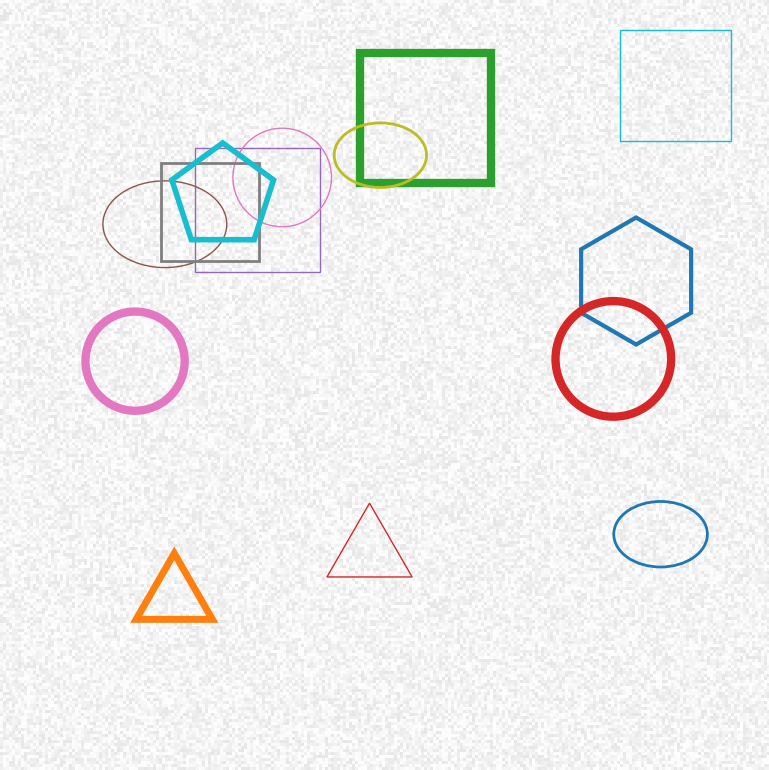[{"shape": "oval", "thickness": 1, "radius": 0.3, "center": [0.858, 0.306]}, {"shape": "hexagon", "thickness": 1.5, "radius": 0.41, "center": [0.826, 0.635]}, {"shape": "triangle", "thickness": 2.5, "radius": 0.29, "center": [0.226, 0.224]}, {"shape": "square", "thickness": 3, "radius": 0.42, "center": [0.553, 0.847]}, {"shape": "triangle", "thickness": 0.5, "radius": 0.32, "center": [0.48, 0.283]}, {"shape": "circle", "thickness": 3, "radius": 0.38, "center": [0.797, 0.534]}, {"shape": "square", "thickness": 0.5, "radius": 0.4, "center": [0.334, 0.728]}, {"shape": "oval", "thickness": 0.5, "radius": 0.4, "center": [0.214, 0.709]}, {"shape": "circle", "thickness": 3, "radius": 0.32, "center": [0.175, 0.531]}, {"shape": "circle", "thickness": 0.5, "radius": 0.32, "center": [0.366, 0.769]}, {"shape": "square", "thickness": 1, "radius": 0.32, "center": [0.273, 0.725]}, {"shape": "oval", "thickness": 1, "radius": 0.3, "center": [0.494, 0.798]}, {"shape": "pentagon", "thickness": 2, "radius": 0.35, "center": [0.289, 0.745]}, {"shape": "square", "thickness": 0.5, "radius": 0.36, "center": [0.878, 0.889]}]